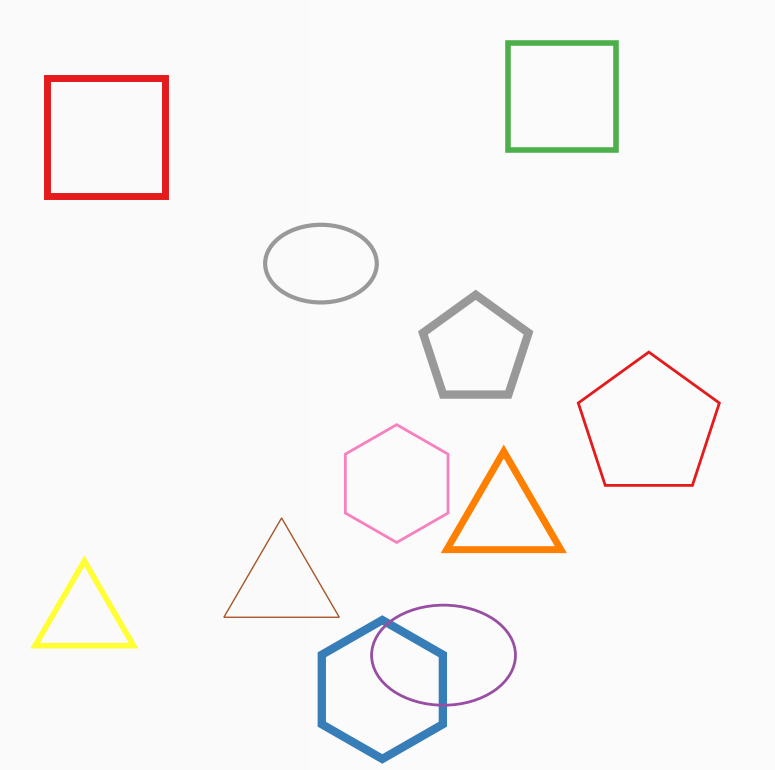[{"shape": "square", "thickness": 2.5, "radius": 0.38, "center": [0.136, 0.822]}, {"shape": "pentagon", "thickness": 1, "radius": 0.48, "center": [0.837, 0.447]}, {"shape": "hexagon", "thickness": 3, "radius": 0.45, "center": [0.493, 0.105]}, {"shape": "square", "thickness": 2, "radius": 0.35, "center": [0.725, 0.874]}, {"shape": "oval", "thickness": 1, "radius": 0.46, "center": [0.572, 0.149]}, {"shape": "triangle", "thickness": 2.5, "radius": 0.42, "center": [0.65, 0.329]}, {"shape": "triangle", "thickness": 2, "radius": 0.37, "center": [0.109, 0.198]}, {"shape": "triangle", "thickness": 0.5, "radius": 0.43, "center": [0.363, 0.241]}, {"shape": "hexagon", "thickness": 1, "radius": 0.38, "center": [0.512, 0.372]}, {"shape": "oval", "thickness": 1.5, "radius": 0.36, "center": [0.414, 0.658]}, {"shape": "pentagon", "thickness": 3, "radius": 0.36, "center": [0.614, 0.546]}]